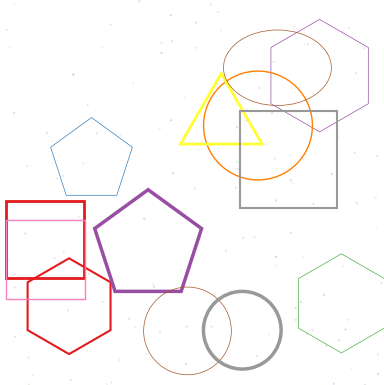[{"shape": "hexagon", "thickness": 1.5, "radius": 0.62, "center": [0.179, 0.205]}, {"shape": "square", "thickness": 2, "radius": 0.5, "center": [0.117, 0.377]}, {"shape": "pentagon", "thickness": 0.5, "radius": 0.56, "center": [0.238, 0.583]}, {"shape": "hexagon", "thickness": 0.5, "radius": 0.64, "center": [0.887, 0.212]}, {"shape": "pentagon", "thickness": 2.5, "radius": 0.73, "center": [0.385, 0.361]}, {"shape": "hexagon", "thickness": 0.5, "radius": 0.73, "center": [0.83, 0.804]}, {"shape": "circle", "thickness": 1, "radius": 0.71, "center": [0.67, 0.674]}, {"shape": "triangle", "thickness": 2, "radius": 0.61, "center": [0.575, 0.687]}, {"shape": "circle", "thickness": 0.5, "radius": 0.57, "center": [0.487, 0.14]}, {"shape": "oval", "thickness": 0.5, "radius": 0.7, "center": [0.721, 0.824]}, {"shape": "square", "thickness": 1, "radius": 0.51, "center": [0.118, 0.325]}, {"shape": "circle", "thickness": 2.5, "radius": 0.5, "center": [0.629, 0.142]}, {"shape": "square", "thickness": 1.5, "radius": 0.63, "center": [0.749, 0.585]}]